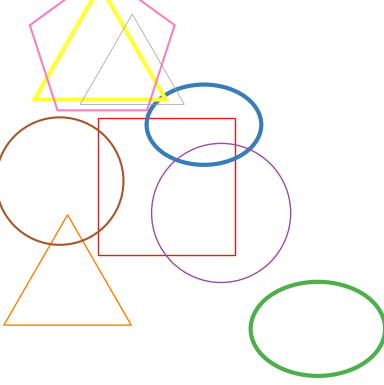[{"shape": "square", "thickness": 1, "radius": 0.89, "center": [0.434, 0.515]}, {"shape": "oval", "thickness": 3, "radius": 0.74, "center": [0.53, 0.676]}, {"shape": "oval", "thickness": 3, "radius": 0.87, "center": [0.826, 0.146]}, {"shape": "circle", "thickness": 1, "radius": 0.9, "center": [0.574, 0.447]}, {"shape": "triangle", "thickness": 1, "radius": 0.96, "center": [0.176, 0.251]}, {"shape": "triangle", "thickness": 3, "radius": 0.98, "center": [0.26, 0.84]}, {"shape": "circle", "thickness": 1.5, "radius": 0.83, "center": [0.155, 0.53]}, {"shape": "pentagon", "thickness": 1.5, "radius": 0.99, "center": [0.266, 0.873]}, {"shape": "triangle", "thickness": 0.5, "radius": 0.78, "center": [0.344, 0.807]}]